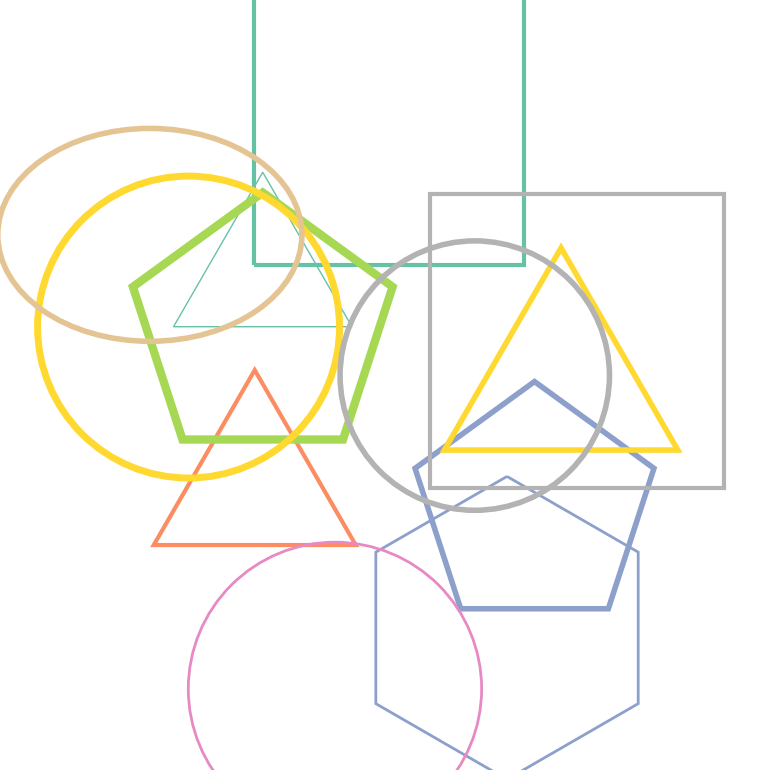[{"shape": "square", "thickness": 1.5, "radius": 0.88, "center": [0.506, 0.831]}, {"shape": "triangle", "thickness": 0.5, "radius": 0.67, "center": [0.341, 0.643]}, {"shape": "triangle", "thickness": 1.5, "radius": 0.76, "center": [0.331, 0.368]}, {"shape": "hexagon", "thickness": 1, "radius": 0.98, "center": [0.658, 0.185]}, {"shape": "pentagon", "thickness": 2, "radius": 0.82, "center": [0.694, 0.341]}, {"shape": "circle", "thickness": 1, "radius": 0.95, "center": [0.435, 0.105]}, {"shape": "pentagon", "thickness": 3, "radius": 0.89, "center": [0.341, 0.573]}, {"shape": "triangle", "thickness": 2, "radius": 0.88, "center": [0.729, 0.503]}, {"shape": "circle", "thickness": 2.5, "radius": 0.98, "center": [0.245, 0.575]}, {"shape": "oval", "thickness": 2, "radius": 0.99, "center": [0.195, 0.695]}, {"shape": "square", "thickness": 1.5, "radius": 0.96, "center": [0.749, 0.557]}, {"shape": "circle", "thickness": 2, "radius": 0.87, "center": [0.617, 0.512]}]